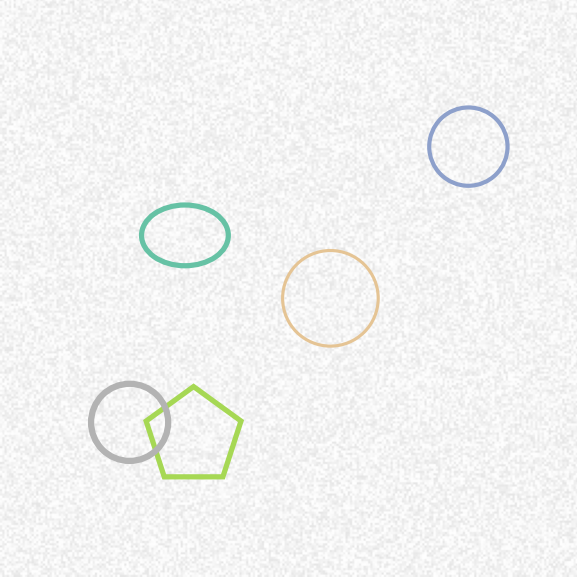[{"shape": "oval", "thickness": 2.5, "radius": 0.38, "center": [0.32, 0.592]}, {"shape": "circle", "thickness": 2, "radius": 0.34, "center": [0.811, 0.745]}, {"shape": "pentagon", "thickness": 2.5, "radius": 0.43, "center": [0.335, 0.243]}, {"shape": "circle", "thickness": 1.5, "radius": 0.41, "center": [0.572, 0.483]}, {"shape": "circle", "thickness": 3, "radius": 0.33, "center": [0.224, 0.268]}]